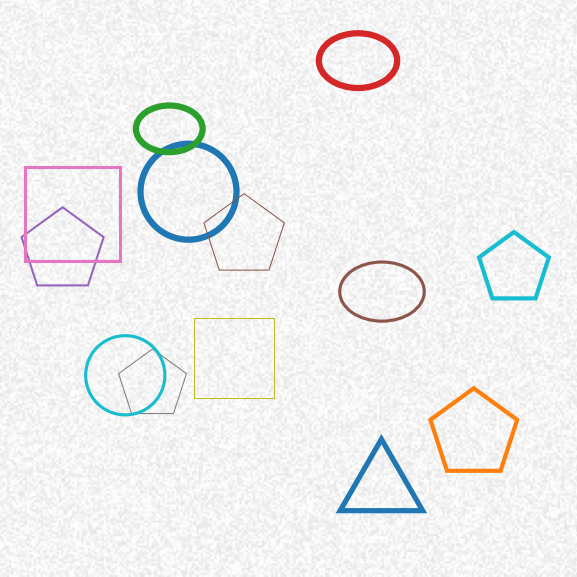[{"shape": "circle", "thickness": 3, "radius": 0.42, "center": [0.326, 0.667]}, {"shape": "triangle", "thickness": 2.5, "radius": 0.41, "center": [0.66, 0.156]}, {"shape": "pentagon", "thickness": 2, "radius": 0.39, "center": [0.82, 0.248]}, {"shape": "oval", "thickness": 3, "radius": 0.29, "center": [0.293, 0.776]}, {"shape": "oval", "thickness": 3, "radius": 0.34, "center": [0.62, 0.894]}, {"shape": "pentagon", "thickness": 1, "radius": 0.37, "center": [0.108, 0.565]}, {"shape": "pentagon", "thickness": 0.5, "radius": 0.37, "center": [0.423, 0.591]}, {"shape": "oval", "thickness": 1.5, "radius": 0.37, "center": [0.661, 0.494]}, {"shape": "square", "thickness": 1.5, "radius": 0.41, "center": [0.125, 0.629]}, {"shape": "pentagon", "thickness": 0.5, "radius": 0.31, "center": [0.264, 0.333]}, {"shape": "square", "thickness": 0.5, "radius": 0.35, "center": [0.405, 0.379]}, {"shape": "circle", "thickness": 1.5, "radius": 0.34, "center": [0.217, 0.349]}, {"shape": "pentagon", "thickness": 2, "radius": 0.32, "center": [0.89, 0.534]}]